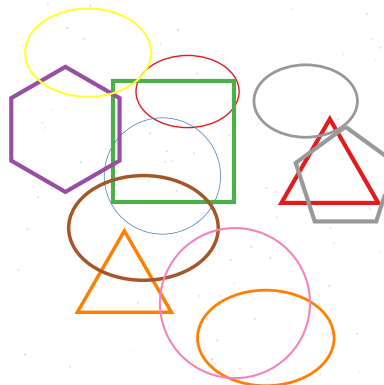[{"shape": "oval", "thickness": 1, "radius": 0.67, "center": [0.487, 0.762]}, {"shape": "triangle", "thickness": 3, "radius": 0.73, "center": [0.857, 0.546]}, {"shape": "circle", "thickness": 0.5, "radius": 0.76, "center": [0.422, 0.543]}, {"shape": "square", "thickness": 3, "radius": 0.79, "center": [0.451, 0.632]}, {"shape": "hexagon", "thickness": 3, "radius": 0.81, "center": [0.17, 0.664]}, {"shape": "oval", "thickness": 2, "radius": 0.89, "center": [0.69, 0.122]}, {"shape": "triangle", "thickness": 2.5, "radius": 0.71, "center": [0.323, 0.259]}, {"shape": "oval", "thickness": 1.5, "radius": 0.82, "center": [0.229, 0.863]}, {"shape": "oval", "thickness": 2.5, "radius": 0.97, "center": [0.373, 0.408]}, {"shape": "circle", "thickness": 1.5, "radius": 0.97, "center": [0.61, 0.213]}, {"shape": "pentagon", "thickness": 3, "radius": 0.68, "center": [0.897, 0.535]}, {"shape": "oval", "thickness": 2, "radius": 0.67, "center": [0.794, 0.737]}]